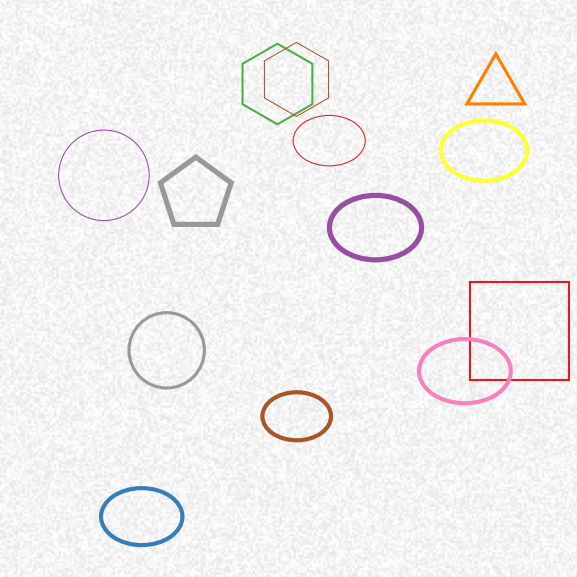[{"shape": "oval", "thickness": 0.5, "radius": 0.31, "center": [0.57, 0.756]}, {"shape": "square", "thickness": 1, "radius": 0.42, "center": [0.9, 0.425]}, {"shape": "oval", "thickness": 2, "radius": 0.35, "center": [0.245, 0.105]}, {"shape": "hexagon", "thickness": 1, "radius": 0.35, "center": [0.48, 0.854]}, {"shape": "oval", "thickness": 2.5, "radius": 0.4, "center": [0.65, 0.605]}, {"shape": "circle", "thickness": 0.5, "radius": 0.39, "center": [0.18, 0.696]}, {"shape": "triangle", "thickness": 1.5, "radius": 0.29, "center": [0.859, 0.848]}, {"shape": "oval", "thickness": 2, "radius": 0.37, "center": [0.838, 0.738]}, {"shape": "hexagon", "thickness": 0.5, "radius": 0.32, "center": [0.513, 0.862]}, {"shape": "oval", "thickness": 2, "radius": 0.3, "center": [0.514, 0.278]}, {"shape": "oval", "thickness": 2, "radius": 0.4, "center": [0.805, 0.356]}, {"shape": "circle", "thickness": 1.5, "radius": 0.33, "center": [0.289, 0.393]}, {"shape": "pentagon", "thickness": 2.5, "radius": 0.32, "center": [0.339, 0.663]}]